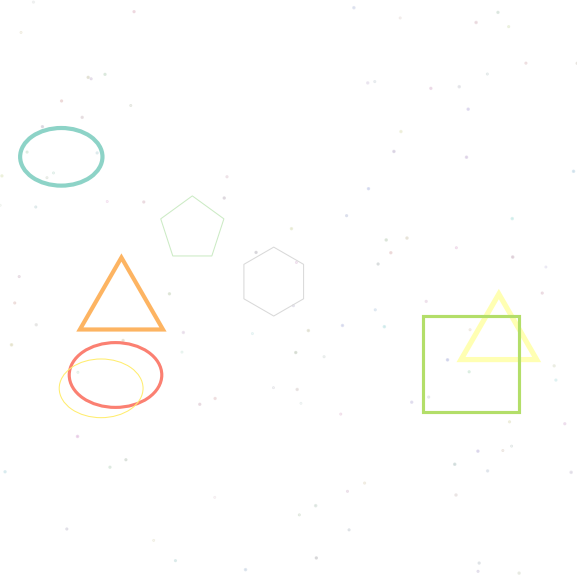[{"shape": "oval", "thickness": 2, "radius": 0.36, "center": [0.106, 0.728]}, {"shape": "triangle", "thickness": 2.5, "radius": 0.38, "center": [0.864, 0.414]}, {"shape": "oval", "thickness": 1.5, "radius": 0.4, "center": [0.2, 0.35]}, {"shape": "triangle", "thickness": 2, "radius": 0.42, "center": [0.21, 0.47]}, {"shape": "square", "thickness": 1.5, "radius": 0.42, "center": [0.815, 0.368]}, {"shape": "hexagon", "thickness": 0.5, "radius": 0.3, "center": [0.474, 0.512]}, {"shape": "pentagon", "thickness": 0.5, "radius": 0.29, "center": [0.333, 0.602]}, {"shape": "oval", "thickness": 0.5, "radius": 0.36, "center": [0.175, 0.327]}]